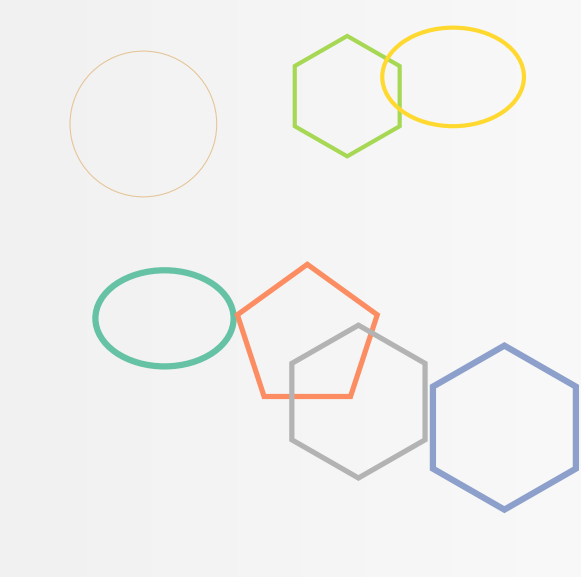[{"shape": "oval", "thickness": 3, "radius": 0.59, "center": [0.283, 0.448]}, {"shape": "pentagon", "thickness": 2.5, "radius": 0.63, "center": [0.529, 0.415]}, {"shape": "hexagon", "thickness": 3, "radius": 0.71, "center": [0.868, 0.259]}, {"shape": "hexagon", "thickness": 2, "radius": 0.52, "center": [0.597, 0.833]}, {"shape": "oval", "thickness": 2, "radius": 0.61, "center": [0.78, 0.866]}, {"shape": "circle", "thickness": 0.5, "radius": 0.63, "center": [0.247, 0.784]}, {"shape": "hexagon", "thickness": 2.5, "radius": 0.66, "center": [0.617, 0.304]}]